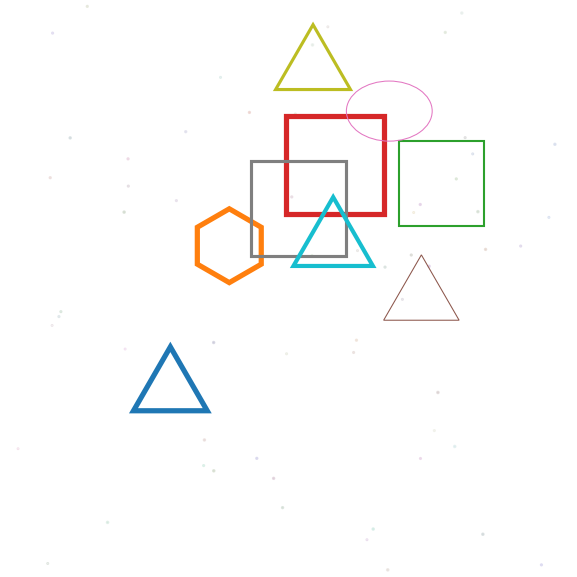[{"shape": "triangle", "thickness": 2.5, "radius": 0.37, "center": [0.295, 0.325]}, {"shape": "hexagon", "thickness": 2.5, "radius": 0.32, "center": [0.397, 0.574]}, {"shape": "square", "thickness": 1, "radius": 0.37, "center": [0.765, 0.682]}, {"shape": "square", "thickness": 2.5, "radius": 0.42, "center": [0.58, 0.714]}, {"shape": "triangle", "thickness": 0.5, "radius": 0.38, "center": [0.73, 0.482]}, {"shape": "oval", "thickness": 0.5, "radius": 0.37, "center": [0.674, 0.807]}, {"shape": "square", "thickness": 1.5, "radius": 0.41, "center": [0.517, 0.638]}, {"shape": "triangle", "thickness": 1.5, "radius": 0.37, "center": [0.542, 0.882]}, {"shape": "triangle", "thickness": 2, "radius": 0.4, "center": [0.577, 0.578]}]